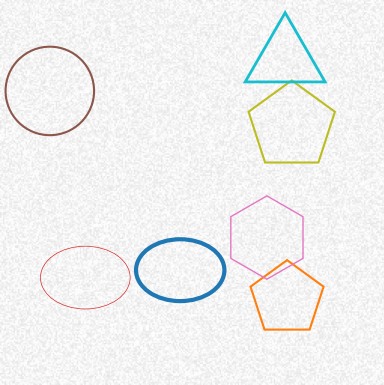[{"shape": "oval", "thickness": 3, "radius": 0.57, "center": [0.468, 0.298]}, {"shape": "pentagon", "thickness": 1.5, "radius": 0.5, "center": [0.746, 0.225]}, {"shape": "oval", "thickness": 0.5, "radius": 0.58, "center": [0.222, 0.279]}, {"shape": "circle", "thickness": 1.5, "radius": 0.57, "center": [0.129, 0.764]}, {"shape": "hexagon", "thickness": 1, "radius": 0.54, "center": [0.693, 0.383]}, {"shape": "pentagon", "thickness": 1.5, "radius": 0.59, "center": [0.758, 0.673]}, {"shape": "triangle", "thickness": 2, "radius": 0.6, "center": [0.741, 0.847]}]